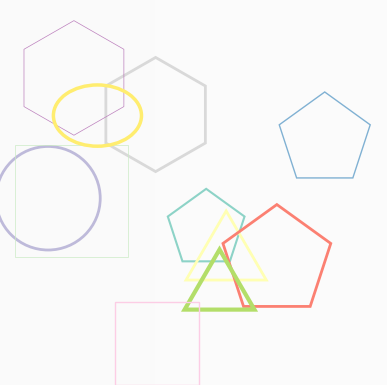[{"shape": "pentagon", "thickness": 1.5, "radius": 0.52, "center": [0.532, 0.405]}, {"shape": "triangle", "thickness": 2, "radius": 0.6, "center": [0.584, 0.332]}, {"shape": "circle", "thickness": 2, "radius": 0.67, "center": [0.124, 0.485]}, {"shape": "pentagon", "thickness": 2, "radius": 0.73, "center": [0.714, 0.322]}, {"shape": "pentagon", "thickness": 1, "radius": 0.62, "center": [0.838, 0.638]}, {"shape": "triangle", "thickness": 3, "radius": 0.52, "center": [0.567, 0.248]}, {"shape": "square", "thickness": 1, "radius": 0.54, "center": [0.406, 0.108]}, {"shape": "hexagon", "thickness": 2, "radius": 0.74, "center": [0.402, 0.703]}, {"shape": "hexagon", "thickness": 0.5, "radius": 0.74, "center": [0.191, 0.798]}, {"shape": "square", "thickness": 0.5, "radius": 0.73, "center": [0.184, 0.478]}, {"shape": "oval", "thickness": 2.5, "radius": 0.57, "center": [0.251, 0.7]}]